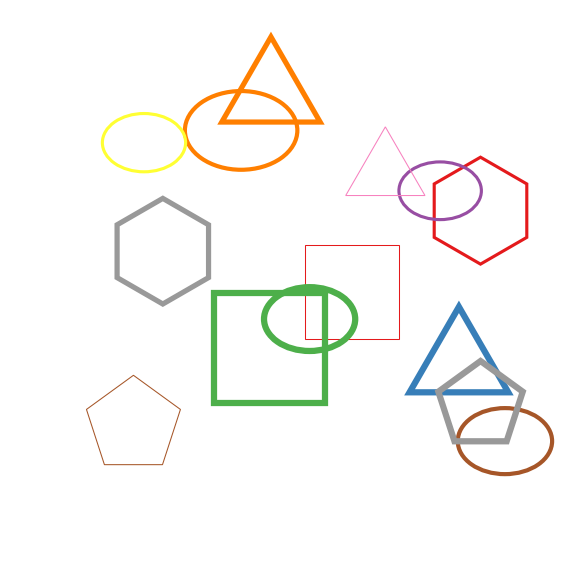[{"shape": "square", "thickness": 0.5, "radius": 0.41, "center": [0.609, 0.494]}, {"shape": "hexagon", "thickness": 1.5, "radius": 0.46, "center": [0.832, 0.634]}, {"shape": "triangle", "thickness": 3, "radius": 0.49, "center": [0.795, 0.369]}, {"shape": "square", "thickness": 3, "radius": 0.48, "center": [0.467, 0.397]}, {"shape": "oval", "thickness": 3, "radius": 0.39, "center": [0.536, 0.447]}, {"shape": "oval", "thickness": 1.5, "radius": 0.36, "center": [0.762, 0.669]}, {"shape": "triangle", "thickness": 2.5, "radius": 0.49, "center": [0.469, 0.837]}, {"shape": "oval", "thickness": 2, "radius": 0.49, "center": [0.418, 0.773]}, {"shape": "oval", "thickness": 1.5, "radius": 0.36, "center": [0.249, 0.752]}, {"shape": "pentagon", "thickness": 0.5, "radius": 0.43, "center": [0.231, 0.264]}, {"shape": "oval", "thickness": 2, "radius": 0.41, "center": [0.874, 0.235]}, {"shape": "triangle", "thickness": 0.5, "radius": 0.4, "center": [0.667, 0.7]}, {"shape": "pentagon", "thickness": 3, "radius": 0.38, "center": [0.832, 0.297]}, {"shape": "hexagon", "thickness": 2.5, "radius": 0.46, "center": [0.282, 0.564]}]